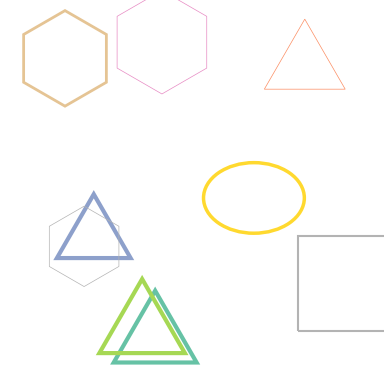[{"shape": "triangle", "thickness": 3, "radius": 0.62, "center": [0.403, 0.121]}, {"shape": "triangle", "thickness": 0.5, "radius": 0.61, "center": [0.792, 0.829]}, {"shape": "triangle", "thickness": 3, "radius": 0.55, "center": [0.244, 0.385]}, {"shape": "hexagon", "thickness": 0.5, "radius": 0.67, "center": [0.421, 0.89]}, {"shape": "triangle", "thickness": 3, "radius": 0.64, "center": [0.369, 0.147]}, {"shape": "oval", "thickness": 2.5, "radius": 0.65, "center": [0.66, 0.486]}, {"shape": "hexagon", "thickness": 2, "radius": 0.62, "center": [0.169, 0.848]}, {"shape": "hexagon", "thickness": 0.5, "radius": 0.52, "center": [0.218, 0.36]}, {"shape": "square", "thickness": 1.5, "radius": 0.62, "center": [0.896, 0.263]}]